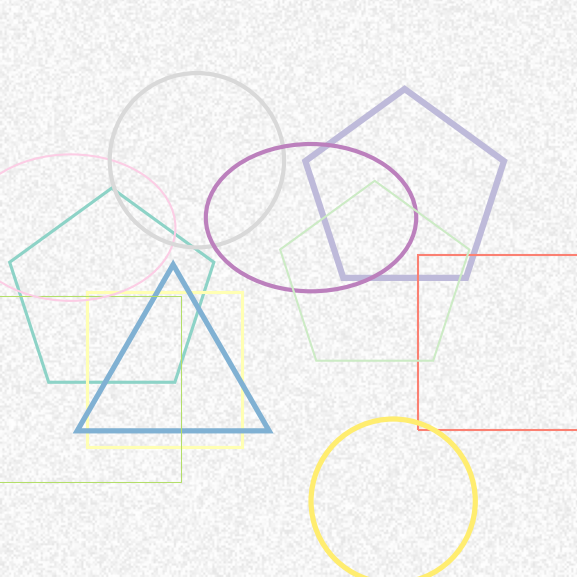[{"shape": "pentagon", "thickness": 1.5, "radius": 0.93, "center": [0.194, 0.488]}, {"shape": "square", "thickness": 1.5, "radius": 0.67, "center": [0.285, 0.36]}, {"shape": "pentagon", "thickness": 3, "radius": 0.9, "center": [0.701, 0.664]}, {"shape": "square", "thickness": 1, "radius": 0.76, "center": [0.875, 0.407]}, {"shape": "triangle", "thickness": 2.5, "radius": 0.96, "center": [0.3, 0.349]}, {"shape": "square", "thickness": 0.5, "radius": 0.81, "center": [0.153, 0.325]}, {"shape": "oval", "thickness": 1, "radius": 0.91, "center": [0.123, 0.605]}, {"shape": "circle", "thickness": 2, "radius": 0.75, "center": [0.341, 0.722]}, {"shape": "oval", "thickness": 2, "radius": 0.91, "center": [0.539, 0.622]}, {"shape": "pentagon", "thickness": 1, "radius": 0.86, "center": [0.649, 0.514]}, {"shape": "circle", "thickness": 2.5, "radius": 0.71, "center": [0.681, 0.131]}]